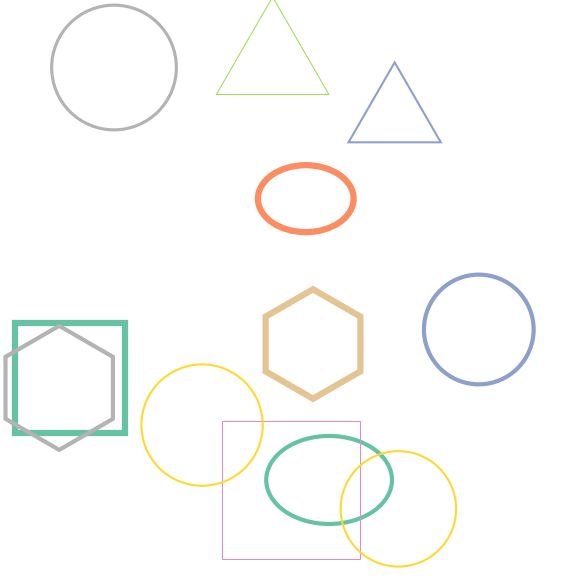[{"shape": "square", "thickness": 3, "radius": 0.48, "center": [0.121, 0.345]}, {"shape": "oval", "thickness": 2, "radius": 0.54, "center": [0.57, 0.168]}, {"shape": "oval", "thickness": 3, "radius": 0.41, "center": [0.529, 0.655]}, {"shape": "triangle", "thickness": 1, "radius": 0.46, "center": [0.683, 0.799]}, {"shape": "circle", "thickness": 2, "radius": 0.47, "center": [0.829, 0.429]}, {"shape": "square", "thickness": 0.5, "radius": 0.6, "center": [0.504, 0.151]}, {"shape": "triangle", "thickness": 0.5, "radius": 0.56, "center": [0.472, 0.892]}, {"shape": "circle", "thickness": 1, "radius": 0.53, "center": [0.35, 0.263]}, {"shape": "circle", "thickness": 1, "radius": 0.5, "center": [0.69, 0.118]}, {"shape": "hexagon", "thickness": 3, "radius": 0.47, "center": [0.542, 0.403]}, {"shape": "hexagon", "thickness": 2, "radius": 0.54, "center": [0.103, 0.328]}, {"shape": "circle", "thickness": 1.5, "radius": 0.54, "center": [0.197, 0.882]}]